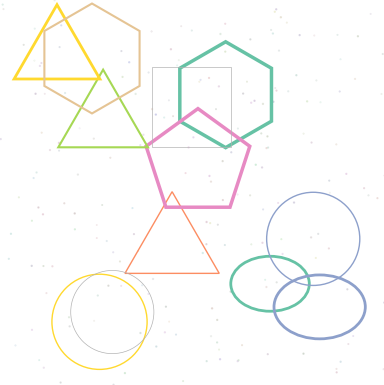[{"shape": "hexagon", "thickness": 2.5, "radius": 0.69, "center": [0.586, 0.754]}, {"shape": "oval", "thickness": 2, "radius": 0.51, "center": [0.701, 0.263]}, {"shape": "triangle", "thickness": 1, "radius": 0.71, "center": [0.447, 0.361]}, {"shape": "oval", "thickness": 2, "radius": 0.59, "center": [0.83, 0.203]}, {"shape": "circle", "thickness": 1, "radius": 0.6, "center": [0.814, 0.38]}, {"shape": "pentagon", "thickness": 2.5, "radius": 0.71, "center": [0.514, 0.576]}, {"shape": "triangle", "thickness": 1.5, "radius": 0.67, "center": [0.268, 0.685]}, {"shape": "circle", "thickness": 1, "radius": 0.62, "center": [0.258, 0.164]}, {"shape": "triangle", "thickness": 2, "radius": 0.64, "center": [0.148, 0.859]}, {"shape": "hexagon", "thickness": 1.5, "radius": 0.71, "center": [0.239, 0.848]}, {"shape": "square", "thickness": 0.5, "radius": 0.52, "center": [0.498, 0.722]}, {"shape": "circle", "thickness": 0.5, "radius": 0.54, "center": [0.292, 0.19]}]